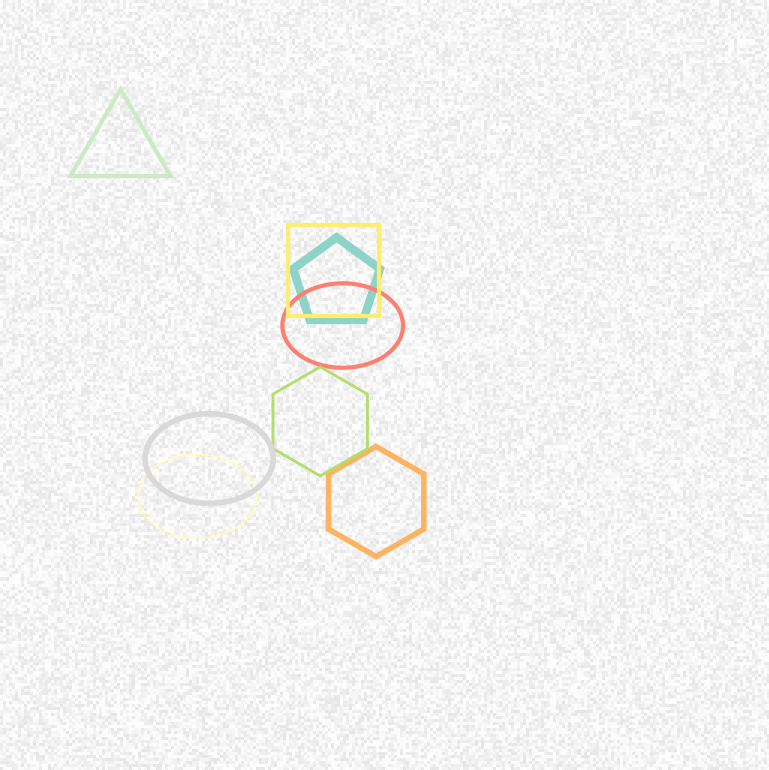[{"shape": "pentagon", "thickness": 3, "radius": 0.3, "center": [0.437, 0.632]}, {"shape": "oval", "thickness": 0.5, "radius": 0.39, "center": [0.256, 0.356]}, {"shape": "oval", "thickness": 1.5, "radius": 0.39, "center": [0.445, 0.577]}, {"shape": "hexagon", "thickness": 2, "radius": 0.36, "center": [0.489, 0.349]}, {"shape": "hexagon", "thickness": 1, "radius": 0.35, "center": [0.416, 0.453]}, {"shape": "oval", "thickness": 2, "radius": 0.42, "center": [0.272, 0.404]}, {"shape": "triangle", "thickness": 1.5, "radius": 0.38, "center": [0.156, 0.809]}, {"shape": "square", "thickness": 1.5, "radius": 0.3, "center": [0.433, 0.649]}]